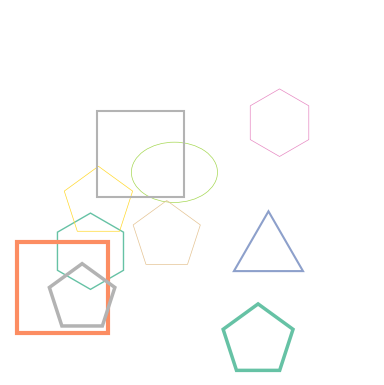[{"shape": "hexagon", "thickness": 1, "radius": 0.5, "center": [0.235, 0.347]}, {"shape": "pentagon", "thickness": 2.5, "radius": 0.48, "center": [0.67, 0.115]}, {"shape": "square", "thickness": 3, "radius": 0.59, "center": [0.163, 0.253]}, {"shape": "triangle", "thickness": 1.5, "radius": 0.52, "center": [0.697, 0.348]}, {"shape": "hexagon", "thickness": 0.5, "radius": 0.44, "center": [0.726, 0.681]}, {"shape": "oval", "thickness": 0.5, "radius": 0.56, "center": [0.453, 0.552]}, {"shape": "pentagon", "thickness": 0.5, "radius": 0.47, "center": [0.256, 0.475]}, {"shape": "pentagon", "thickness": 0.5, "radius": 0.46, "center": [0.433, 0.387]}, {"shape": "pentagon", "thickness": 2.5, "radius": 0.45, "center": [0.213, 0.226]}, {"shape": "square", "thickness": 1.5, "radius": 0.56, "center": [0.365, 0.6]}]